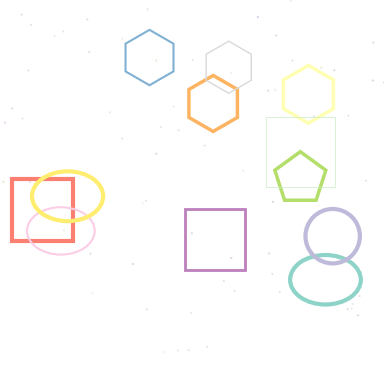[{"shape": "oval", "thickness": 3, "radius": 0.46, "center": [0.845, 0.273]}, {"shape": "hexagon", "thickness": 2.5, "radius": 0.38, "center": [0.801, 0.755]}, {"shape": "circle", "thickness": 3, "radius": 0.35, "center": [0.864, 0.387]}, {"shape": "square", "thickness": 3, "radius": 0.4, "center": [0.111, 0.454]}, {"shape": "hexagon", "thickness": 1.5, "radius": 0.36, "center": [0.388, 0.851]}, {"shape": "hexagon", "thickness": 2.5, "radius": 0.36, "center": [0.554, 0.731]}, {"shape": "pentagon", "thickness": 2.5, "radius": 0.35, "center": [0.78, 0.536]}, {"shape": "oval", "thickness": 1.5, "radius": 0.44, "center": [0.158, 0.4]}, {"shape": "hexagon", "thickness": 1, "radius": 0.34, "center": [0.594, 0.825]}, {"shape": "square", "thickness": 2, "radius": 0.39, "center": [0.559, 0.378]}, {"shape": "square", "thickness": 0.5, "radius": 0.45, "center": [0.781, 0.605]}, {"shape": "oval", "thickness": 3, "radius": 0.46, "center": [0.176, 0.49]}]